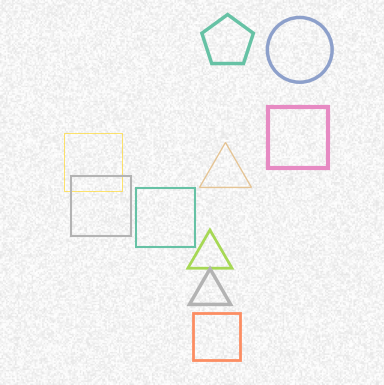[{"shape": "pentagon", "thickness": 2.5, "radius": 0.35, "center": [0.591, 0.892]}, {"shape": "square", "thickness": 1.5, "radius": 0.38, "center": [0.43, 0.435]}, {"shape": "square", "thickness": 2, "radius": 0.31, "center": [0.563, 0.127]}, {"shape": "circle", "thickness": 2.5, "radius": 0.42, "center": [0.779, 0.871]}, {"shape": "square", "thickness": 3, "radius": 0.39, "center": [0.775, 0.643]}, {"shape": "triangle", "thickness": 2, "radius": 0.33, "center": [0.545, 0.336]}, {"shape": "square", "thickness": 0.5, "radius": 0.38, "center": [0.242, 0.58]}, {"shape": "triangle", "thickness": 1, "radius": 0.39, "center": [0.586, 0.552]}, {"shape": "square", "thickness": 1.5, "radius": 0.39, "center": [0.263, 0.464]}, {"shape": "triangle", "thickness": 2.5, "radius": 0.31, "center": [0.546, 0.24]}]